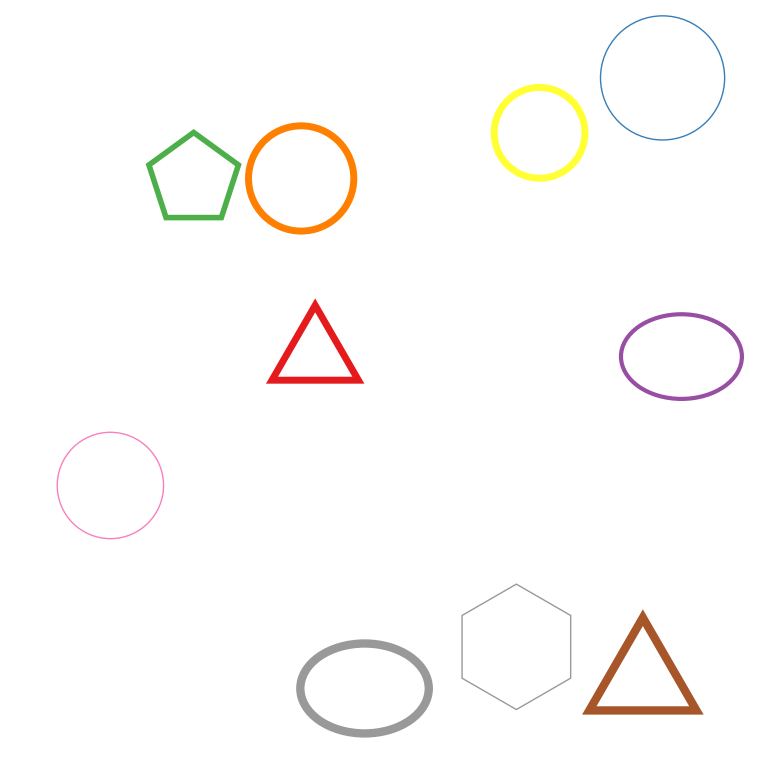[{"shape": "triangle", "thickness": 2.5, "radius": 0.32, "center": [0.409, 0.539]}, {"shape": "circle", "thickness": 0.5, "radius": 0.4, "center": [0.86, 0.899]}, {"shape": "pentagon", "thickness": 2, "radius": 0.31, "center": [0.252, 0.767]}, {"shape": "oval", "thickness": 1.5, "radius": 0.39, "center": [0.885, 0.537]}, {"shape": "circle", "thickness": 2.5, "radius": 0.34, "center": [0.391, 0.768]}, {"shape": "circle", "thickness": 2.5, "radius": 0.29, "center": [0.701, 0.827]}, {"shape": "triangle", "thickness": 3, "radius": 0.4, "center": [0.835, 0.118]}, {"shape": "circle", "thickness": 0.5, "radius": 0.35, "center": [0.143, 0.37]}, {"shape": "oval", "thickness": 3, "radius": 0.42, "center": [0.473, 0.106]}, {"shape": "hexagon", "thickness": 0.5, "radius": 0.41, "center": [0.671, 0.16]}]